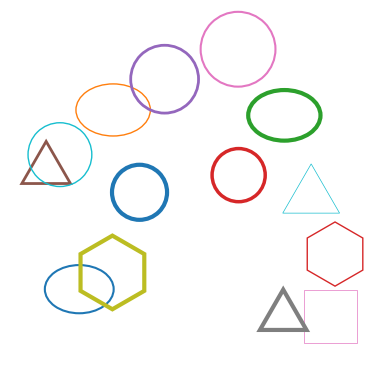[{"shape": "circle", "thickness": 3, "radius": 0.36, "center": [0.362, 0.501]}, {"shape": "oval", "thickness": 1.5, "radius": 0.45, "center": [0.206, 0.249]}, {"shape": "oval", "thickness": 1, "radius": 0.48, "center": [0.294, 0.714]}, {"shape": "oval", "thickness": 3, "radius": 0.47, "center": [0.739, 0.7]}, {"shape": "hexagon", "thickness": 1, "radius": 0.42, "center": [0.87, 0.34]}, {"shape": "circle", "thickness": 2.5, "radius": 0.35, "center": [0.62, 0.545]}, {"shape": "circle", "thickness": 2, "radius": 0.44, "center": [0.428, 0.794]}, {"shape": "triangle", "thickness": 2, "radius": 0.36, "center": [0.12, 0.56]}, {"shape": "square", "thickness": 0.5, "radius": 0.34, "center": [0.859, 0.178]}, {"shape": "circle", "thickness": 1.5, "radius": 0.49, "center": [0.618, 0.872]}, {"shape": "triangle", "thickness": 3, "radius": 0.35, "center": [0.736, 0.178]}, {"shape": "hexagon", "thickness": 3, "radius": 0.48, "center": [0.292, 0.292]}, {"shape": "circle", "thickness": 1, "radius": 0.41, "center": [0.156, 0.598]}, {"shape": "triangle", "thickness": 0.5, "radius": 0.43, "center": [0.808, 0.489]}]